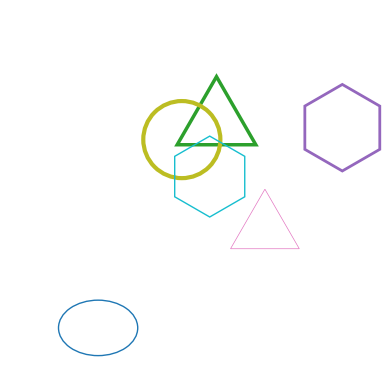[{"shape": "oval", "thickness": 1, "radius": 0.51, "center": [0.255, 0.148]}, {"shape": "triangle", "thickness": 2.5, "radius": 0.59, "center": [0.562, 0.683]}, {"shape": "hexagon", "thickness": 2, "radius": 0.56, "center": [0.889, 0.668]}, {"shape": "triangle", "thickness": 0.5, "radius": 0.52, "center": [0.688, 0.405]}, {"shape": "circle", "thickness": 3, "radius": 0.5, "center": [0.472, 0.637]}, {"shape": "hexagon", "thickness": 1, "radius": 0.53, "center": [0.545, 0.541]}]